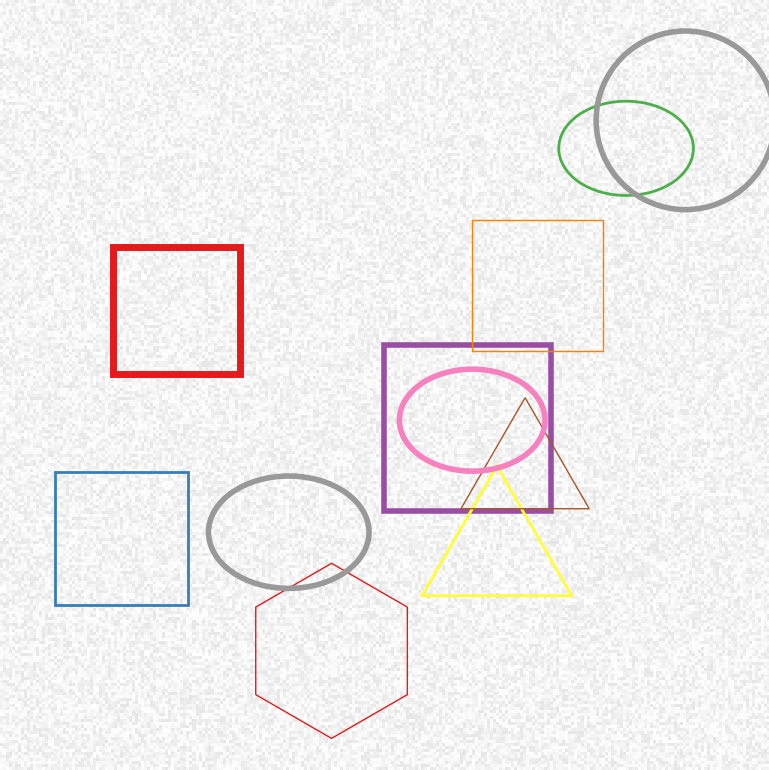[{"shape": "square", "thickness": 2.5, "radius": 0.41, "center": [0.229, 0.597]}, {"shape": "hexagon", "thickness": 0.5, "radius": 0.57, "center": [0.431, 0.155]}, {"shape": "square", "thickness": 1, "radius": 0.43, "center": [0.158, 0.301]}, {"shape": "oval", "thickness": 1, "radius": 0.44, "center": [0.813, 0.807]}, {"shape": "square", "thickness": 2, "radius": 0.54, "center": [0.607, 0.444]}, {"shape": "square", "thickness": 0.5, "radius": 0.42, "center": [0.698, 0.629]}, {"shape": "triangle", "thickness": 1, "radius": 0.56, "center": [0.645, 0.282]}, {"shape": "triangle", "thickness": 0.5, "radius": 0.48, "center": [0.682, 0.387]}, {"shape": "oval", "thickness": 2, "radius": 0.47, "center": [0.613, 0.454]}, {"shape": "circle", "thickness": 2, "radius": 0.58, "center": [0.89, 0.844]}, {"shape": "oval", "thickness": 2, "radius": 0.52, "center": [0.375, 0.309]}]